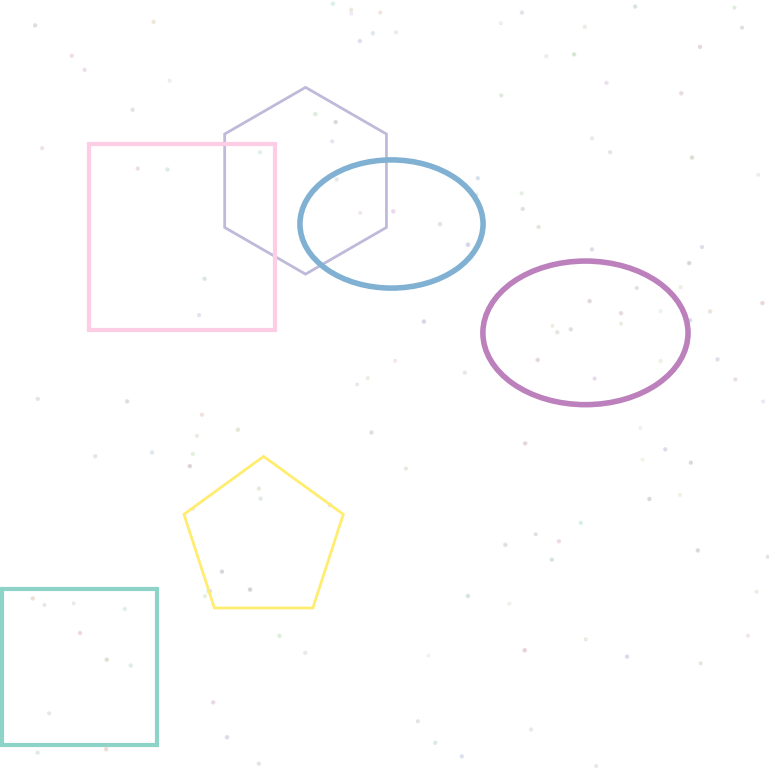[{"shape": "square", "thickness": 1.5, "radius": 0.51, "center": [0.103, 0.133]}, {"shape": "hexagon", "thickness": 1, "radius": 0.61, "center": [0.397, 0.765]}, {"shape": "oval", "thickness": 2, "radius": 0.59, "center": [0.508, 0.709]}, {"shape": "square", "thickness": 1.5, "radius": 0.6, "center": [0.236, 0.692]}, {"shape": "oval", "thickness": 2, "radius": 0.67, "center": [0.76, 0.568]}, {"shape": "pentagon", "thickness": 1, "radius": 0.54, "center": [0.342, 0.298]}]